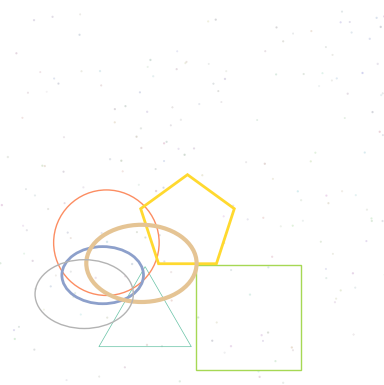[{"shape": "triangle", "thickness": 0.5, "radius": 0.69, "center": [0.377, 0.169]}, {"shape": "circle", "thickness": 1, "radius": 0.69, "center": [0.276, 0.37]}, {"shape": "oval", "thickness": 2, "radius": 0.53, "center": [0.267, 0.285]}, {"shape": "square", "thickness": 1, "radius": 0.68, "center": [0.646, 0.175]}, {"shape": "pentagon", "thickness": 2, "radius": 0.64, "center": [0.487, 0.418]}, {"shape": "oval", "thickness": 3, "radius": 0.72, "center": [0.367, 0.316]}, {"shape": "oval", "thickness": 1, "radius": 0.64, "center": [0.219, 0.236]}]